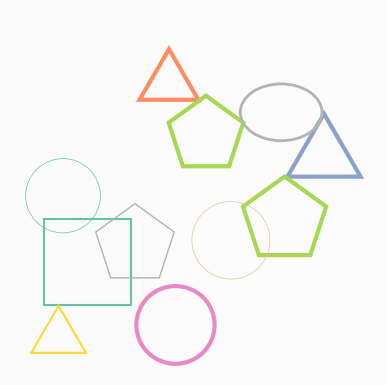[{"shape": "square", "thickness": 1.5, "radius": 0.56, "center": [0.227, 0.32]}, {"shape": "circle", "thickness": 0.5, "radius": 0.48, "center": [0.163, 0.492]}, {"shape": "triangle", "thickness": 3, "radius": 0.44, "center": [0.436, 0.785]}, {"shape": "triangle", "thickness": 3, "radius": 0.54, "center": [0.836, 0.596]}, {"shape": "circle", "thickness": 3, "radius": 0.5, "center": [0.453, 0.156]}, {"shape": "pentagon", "thickness": 3, "radius": 0.56, "center": [0.734, 0.429]}, {"shape": "pentagon", "thickness": 3, "radius": 0.51, "center": [0.532, 0.65]}, {"shape": "triangle", "thickness": 1.5, "radius": 0.41, "center": [0.151, 0.124]}, {"shape": "circle", "thickness": 0.5, "radius": 0.5, "center": [0.596, 0.376]}, {"shape": "oval", "thickness": 2, "radius": 0.53, "center": [0.725, 0.708]}, {"shape": "pentagon", "thickness": 1, "radius": 0.53, "center": [0.348, 0.364]}]